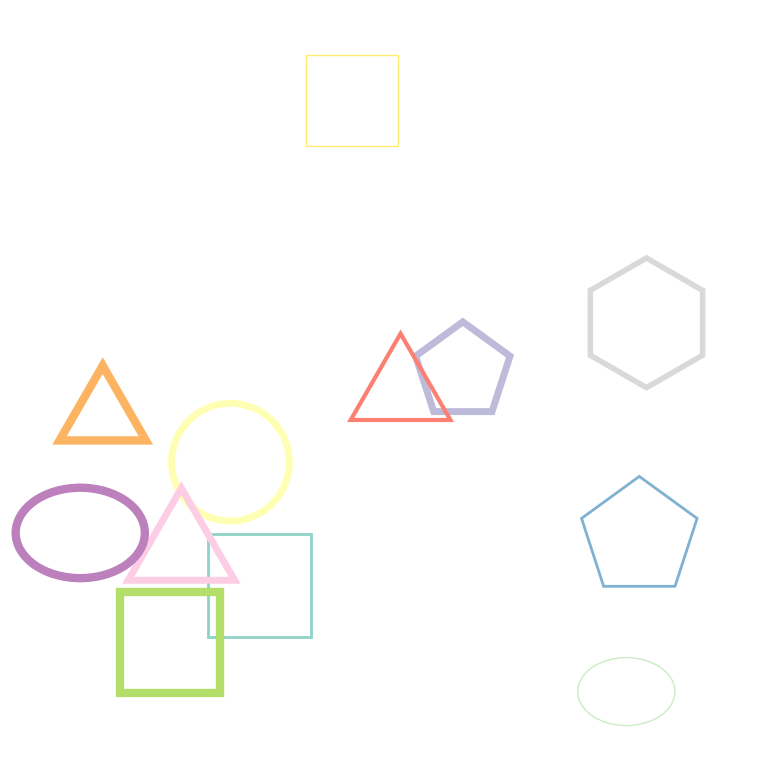[{"shape": "square", "thickness": 1, "radius": 0.34, "center": [0.337, 0.239]}, {"shape": "circle", "thickness": 2.5, "radius": 0.38, "center": [0.299, 0.4]}, {"shape": "pentagon", "thickness": 2.5, "radius": 0.32, "center": [0.601, 0.518]}, {"shape": "triangle", "thickness": 1.5, "radius": 0.37, "center": [0.52, 0.492]}, {"shape": "pentagon", "thickness": 1, "radius": 0.39, "center": [0.83, 0.302]}, {"shape": "triangle", "thickness": 3, "radius": 0.32, "center": [0.133, 0.46]}, {"shape": "square", "thickness": 3, "radius": 0.33, "center": [0.221, 0.166]}, {"shape": "triangle", "thickness": 2.5, "radius": 0.4, "center": [0.236, 0.286]}, {"shape": "hexagon", "thickness": 2, "radius": 0.42, "center": [0.84, 0.581]}, {"shape": "oval", "thickness": 3, "radius": 0.42, "center": [0.104, 0.308]}, {"shape": "oval", "thickness": 0.5, "radius": 0.32, "center": [0.813, 0.102]}, {"shape": "square", "thickness": 0.5, "radius": 0.3, "center": [0.457, 0.869]}]